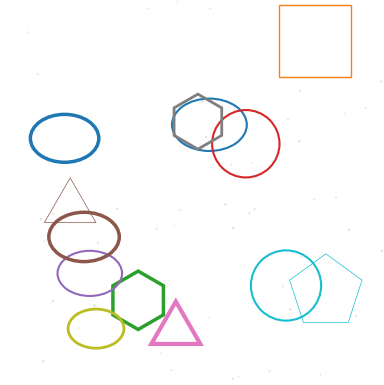[{"shape": "oval", "thickness": 2.5, "radius": 0.44, "center": [0.168, 0.641]}, {"shape": "oval", "thickness": 1.5, "radius": 0.49, "center": [0.544, 0.676]}, {"shape": "square", "thickness": 1, "radius": 0.47, "center": [0.818, 0.895]}, {"shape": "hexagon", "thickness": 2.5, "radius": 0.38, "center": [0.359, 0.22]}, {"shape": "circle", "thickness": 1.5, "radius": 0.44, "center": [0.638, 0.627]}, {"shape": "oval", "thickness": 1.5, "radius": 0.42, "center": [0.233, 0.29]}, {"shape": "oval", "thickness": 2.5, "radius": 0.46, "center": [0.218, 0.385]}, {"shape": "triangle", "thickness": 0.5, "radius": 0.39, "center": [0.182, 0.461]}, {"shape": "triangle", "thickness": 3, "radius": 0.37, "center": [0.457, 0.143]}, {"shape": "hexagon", "thickness": 2, "radius": 0.36, "center": [0.514, 0.684]}, {"shape": "oval", "thickness": 2, "radius": 0.36, "center": [0.249, 0.146]}, {"shape": "circle", "thickness": 1.5, "radius": 0.46, "center": [0.743, 0.258]}, {"shape": "pentagon", "thickness": 0.5, "radius": 0.49, "center": [0.846, 0.242]}]